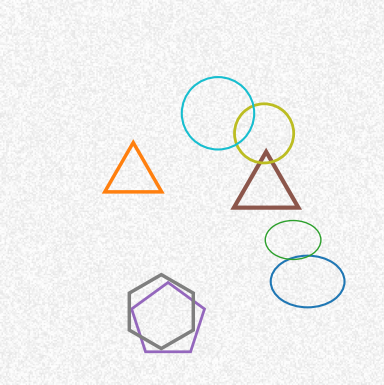[{"shape": "oval", "thickness": 1.5, "radius": 0.48, "center": [0.799, 0.269]}, {"shape": "triangle", "thickness": 2.5, "radius": 0.43, "center": [0.346, 0.544]}, {"shape": "oval", "thickness": 1, "radius": 0.36, "center": [0.761, 0.377]}, {"shape": "pentagon", "thickness": 2, "radius": 0.5, "center": [0.437, 0.167]}, {"shape": "triangle", "thickness": 3, "radius": 0.48, "center": [0.691, 0.509]}, {"shape": "hexagon", "thickness": 2.5, "radius": 0.48, "center": [0.419, 0.191]}, {"shape": "circle", "thickness": 2, "radius": 0.38, "center": [0.686, 0.654]}, {"shape": "circle", "thickness": 1.5, "radius": 0.47, "center": [0.566, 0.706]}]